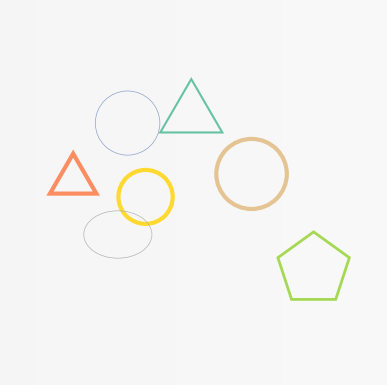[{"shape": "triangle", "thickness": 1.5, "radius": 0.46, "center": [0.494, 0.702]}, {"shape": "triangle", "thickness": 3, "radius": 0.35, "center": [0.189, 0.532]}, {"shape": "circle", "thickness": 0.5, "radius": 0.42, "center": [0.329, 0.68]}, {"shape": "pentagon", "thickness": 2, "radius": 0.48, "center": [0.809, 0.301]}, {"shape": "circle", "thickness": 3, "radius": 0.35, "center": [0.376, 0.489]}, {"shape": "circle", "thickness": 3, "radius": 0.45, "center": [0.649, 0.548]}, {"shape": "oval", "thickness": 0.5, "radius": 0.44, "center": [0.304, 0.391]}]